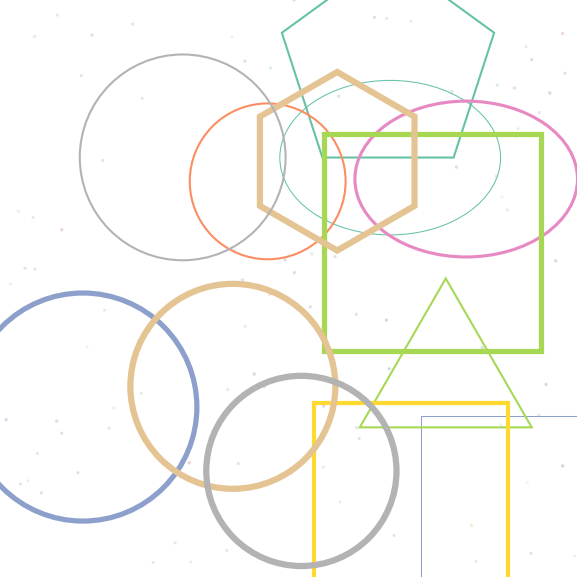[{"shape": "oval", "thickness": 0.5, "radius": 0.96, "center": [0.676, 0.726]}, {"shape": "pentagon", "thickness": 1, "radius": 0.97, "center": [0.672, 0.883]}, {"shape": "circle", "thickness": 1, "radius": 0.67, "center": [0.464, 0.685]}, {"shape": "square", "thickness": 0.5, "radius": 0.82, "center": [0.895, 0.114]}, {"shape": "circle", "thickness": 2.5, "radius": 0.99, "center": [0.143, 0.294]}, {"shape": "oval", "thickness": 1.5, "radius": 0.96, "center": [0.807, 0.689]}, {"shape": "square", "thickness": 2.5, "radius": 0.94, "center": [0.749, 0.58]}, {"shape": "triangle", "thickness": 1, "radius": 0.86, "center": [0.772, 0.345]}, {"shape": "square", "thickness": 2, "radius": 0.84, "center": [0.712, 0.134]}, {"shape": "hexagon", "thickness": 3, "radius": 0.77, "center": [0.584, 0.72]}, {"shape": "circle", "thickness": 3, "radius": 0.89, "center": [0.403, 0.33]}, {"shape": "circle", "thickness": 3, "radius": 0.82, "center": [0.522, 0.184]}, {"shape": "circle", "thickness": 1, "radius": 0.89, "center": [0.316, 0.727]}]